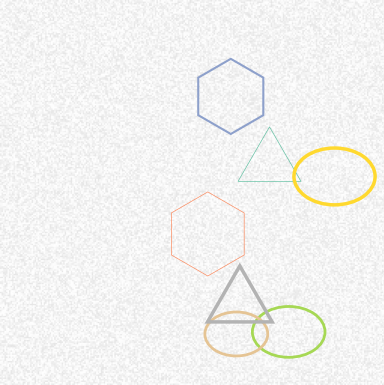[{"shape": "triangle", "thickness": 0.5, "radius": 0.47, "center": [0.7, 0.576]}, {"shape": "hexagon", "thickness": 0.5, "radius": 0.55, "center": [0.54, 0.392]}, {"shape": "hexagon", "thickness": 1.5, "radius": 0.49, "center": [0.599, 0.75]}, {"shape": "oval", "thickness": 2, "radius": 0.47, "center": [0.75, 0.138]}, {"shape": "oval", "thickness": 2.5, "radius": 0.53, "center": [0.869, 0.542]}, {"shape": "oval", "thickness": 2, "radius": 0.41, "center": [0.614, 0.133]}, {"shape": "triangle", "thickness": 2.5, "radius": 0.48, "center": [0.623, 0.212]}]